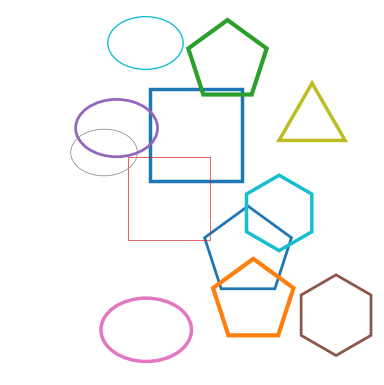[{"shape": "pentagon", "thickness": 2, "radius": 0.59, "center": [0.644, 0.346]}, {"shape": "square", "thickness": 2.5, "radius": 0.59, "center": [0.509, 0.649]}, {"shape": "pentagon", "thickness": 3, "radius": 0.55, "center": [0.658, 0.218]}, {"shape": "pentagon", "thickness": 3, "radius": 0.53, "center": [0.591, 0.841]}, {"shape": "square", "thickness": 0.5, "radius": 0.53, "center": [0.438, 0.485]}, {"shape": "oval", "thickness": 2, "radius": 0.53, "center": [0.303, 0.667]}, {"shape": "hexagon", "thickness": 2, "radius": 0.52, "center": [0.873, 0.181]}, {"shape": "oval", "thickness": 2.5, "radius": 0.59, "center": [0.38, 0.143]}, {"shape": "oval", "thickness": 0.5, "radius": 0.43, "center": [0.27, 0.604]}, {"shape": "triangle", "thickness": 2.5, "radius": 0.5, "center": [0.811, 0.685]}, {"shape": "oval", "thickness": 1, "radius": 0.49, "center": [0.378, 0.888]}, {"shape": "hexagon", "thickness": 2.5, "radius": 0.49, "center": [0.725, 0.447]}]